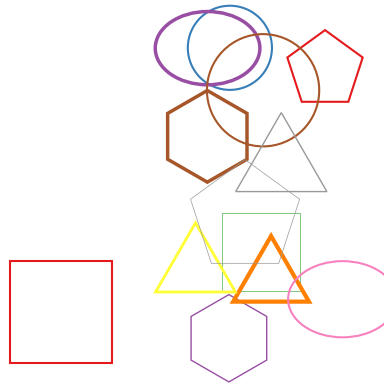[{"shape": "pentagon", "thickness": 1.5, "radius": 0.51, "center": [0.844, 0.819]}, {"shape": "square", "thickness": 1.5, "radius": 0.66, "center": [0.159, 0.189]}, {"shape": "circle", "thickness": 1.5, "radius": 0.55, "center": [0.597, 0.876]}, {"shape": "square", "thickness": 0.5, "radius": 0.51, "center": [0.678, 0.346]}, {"shape": "oval", "thickness": 2.5, "radius": 0.68, "center": [0.539, 0.875]}, {"shape": "hexagon", "thickness": 1, "radius": 0.57, "center": [0.595, 0.121]}, {"shape": "triangle", "thickness": 3, "radius": 0.57, "center": [0.704, 0.273]}, {"shape": "triangle", "thickness": 2, "radius": 0.6, "center": [0.508, 0.301]}, {"shape": "circle", "thickness": 1.5, "radius": 0.73, "center": [0.683, 0.766]}, {"shape": "hexagon", "thickness": 2.5, "radius": 0.6, "center": [0.538, 0.646]}, {"shape": "oval", "thickness": 1.5, "radius": 0.71, "center": [0.89, 0.223]}, {"shape": "pentagon", "thickness": 0.5, "radius": 0.74, "center": [0.637, 0.437]}, {"shape": "triangle", "thickness": 1, "radius": 0.68, "center": [0.731, 0.571]}]